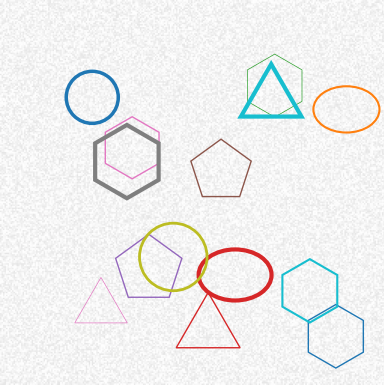[{"shape": "circle", "thickness": 2.5, "radius": 0.34, "center": [0.24, 0.747]}, {"shape": "hexagon", "thickness": 1, "radius": 0.41, "center": [0.872, 0.127]}, {"shape": "oval", "thickness": 1.5, "radius": 0.43, "center": [0.9, 0.716]}, {"shape": "hexagon", "thickness": 0.5, "radius": 0.41, "center": [0.714, 0.778]}, {"shape": "oval", "thickness": 3, "radius": 0.47, "center": [0.611, 0.286]}, {"shape": "triangle", "thickness": 1, "radius": 0.48, "center": [0.541, 0.145]}, {"shape": "pentagon", "thickness": 1, "radius": 0.45, "center": [0.386, 0.301]}, {"shape": "pentagon", "thickness": 1, "radius": 0.41, "center": [0.574, 0.556]}, {"shape": "hexagon", "thickness": 1, "radius": 0.4, "center": [0.343, 0.616]}, {"shape": "triangle", "thickness": 0.5, "radius": 0.39, "center": [0.262, 0.201]}, {"shape": "hexagon", "thickness": 3, "radius": 0.48, "center": [0.33, 0.58]}, {"shape": "circle", "thickness": 2, "radius": 0.44, "center": [0.45, 0.333]}, {"shape": "hexagon", "thickness": 1.5, "radius": 0.41, "center": [0.805, 0.245]}, {"shape": "triangle", "thickness": 3, "radius": 0.45, "center": [0.704, 0.743]}]